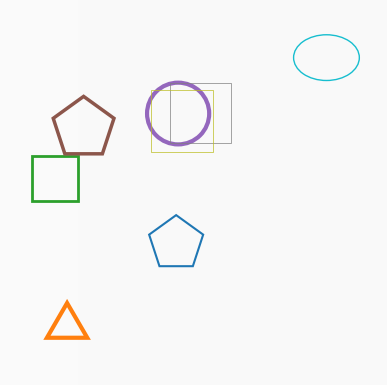[{"shape": "pentagon", "thickness": 1.5, "radius": 0.37, "center": [0.455, 0.368]}, {"shape": "triangle", "thickness": 3, "radius": 0.3, "center": [0.173, 0.153]}, {"shape": "square", "thickness": 2, "radius": 0.29, "center": [0.142, 0.537]}, {"shape": "circle", "thickness": 3, "radius": 0.4, "center": [0.46, 0.705]}, {"shape": "pentagon", "thickness": 2.5, "radius": 0.41, "center": [0.216, 0.667]}, {"shape": "square", "thickness": 0.5, "radius": 0.39, "center": [0.517, 0.706]}, {"shape": "square", "thickness": 0.5, "radius": 0.4, "center": [0.469, 0.687]}, {"shape": "oval", "thickness": 1, "radius": 0.42, "center": [0.842, 0.85]}]